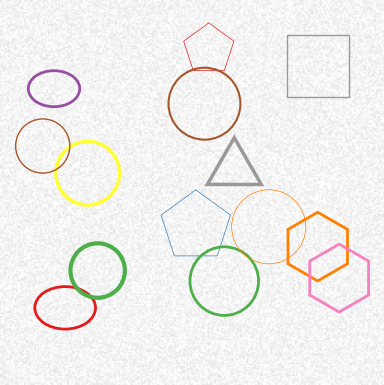[{"shape": "pentagon", "thickness": 0.5, "radius": 0.34, "center": [0.542, 0.872]}, {"shape": "oval", "thickness": 2, "radius": 0.39, "center": [0.169, 0.2]}, {"shape": "pentagon", "thickness": 0.5, "radius": 0.47, "center": [0.509, 0.412]}, {"shape": "circle", "thickness": 3, "radius": 0.35, "center": [0.254, 0.297]}, {"shape": "circle", "thickness": 2, "radius": 0.45, "center": [0.582, 0.27]}, {"shape": "oval", "thickness": 2, "radius": 0.33, "center": [0.14, 0.77]}, {"shape": "circle", "thickness": 0.5, "radius": 0.48, "center": [0.698, 0.411]}, {"shape": "hexagon", "thickness": 2, "radius": 0.45, "center": [0.825, 0.359]}, {"shape": "circle", "thickness": 2.5, "radius": 0.41, "center": [0.228, 0.55]}, {"shape": "circle", "thickness": 1.5, "radius": 0.47, "center": [0.531, 0.731]}, {"shape": "circle", "thickness": 1, "radius": 0.35, "center": [0.111, 0.621]}, {"shape": "hexagon", "thickness": 2, "radius": 0.44, "center": [0.881, 0.278]}, {"shape": "triangle", "thickness": 2.5, "radius": 0.4, "center": [0.609, 0.561]}, {"shape": "square", "thickness": 1, "radius": 0.4, "center": [0.827, 0.828]}]